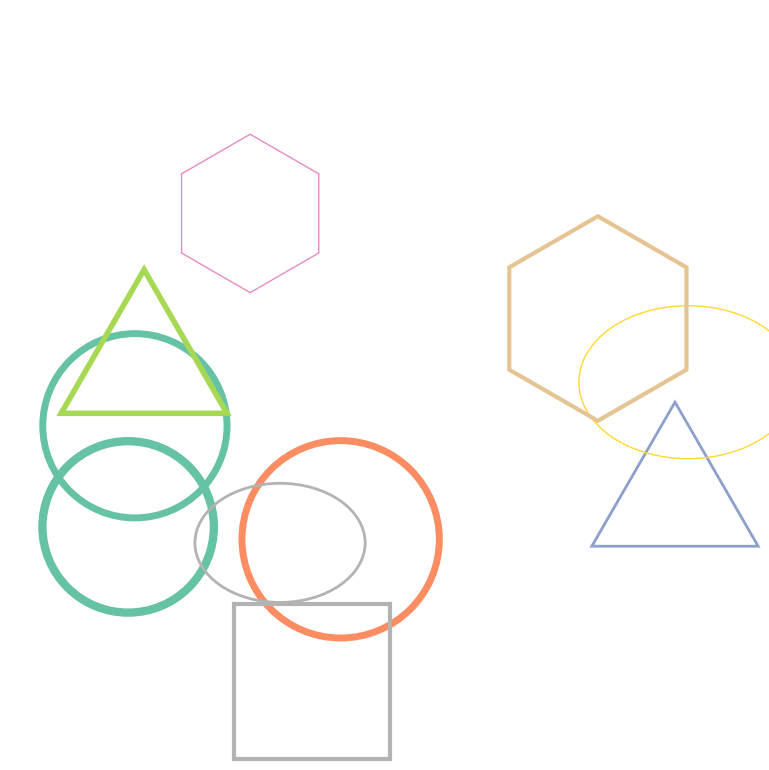[{"shape": "circle", "thickness": 3, "radius": 0.56, "center": [0.166, 0.316]}, {"shape": "circle", "thickness": 2.5, "radius": 0.6, "center": [0.175, 0.447]}, {"shape": "circle", "thickness": 2.5, "radius": 0.64, "center": [0.442, 0.3]}, {"shape": "triangle", "thickness": 1, "radius": 0.62, "center": [0.877, 0.353]}, {"shape": "hexagon", "thickness": 0.5, "radius": 0.51, "center": [0.325, 0.723]}, {"shape": "triangle", "thickness": 2, "radius": 0.62, "center": [0.187, 0.525]}, {"shape": "oval", "thickness": 0.5, "radius": 0.71, "center": [0.894, 0.504]}, {"shape": "hexagon", "thickness": 1.5, "radius": 0.66, "center": [0.776, 0.586]}, {"shape": "square", "thickness": 1.5, "radius": 0.5, "center": [0.405, 0.115]}, {"shape": "oval", "thickness": 1, "radius": 0.55, "center": [0.364, 0.295]}]